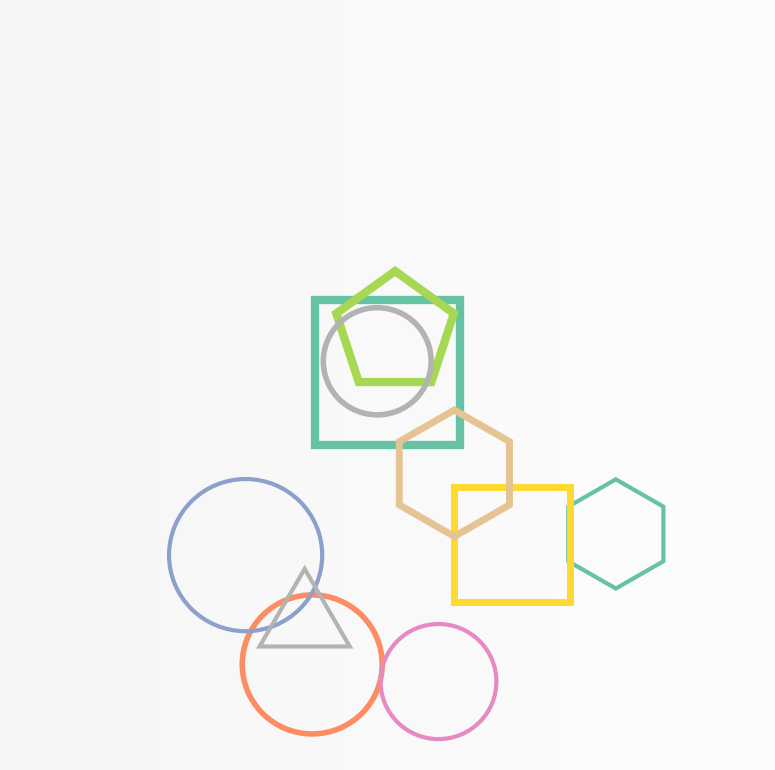[{"shape": "hexagon", "thickness": 1.5, "radius": 0.35, "center": [0.795, 0.307]}, {"shape": "square", "thickness": 3, "radius": 0.47, "center": [0.5, 0.517]}, {"shape": "circle", "thickness": 2, "radius": 0.45, "center": [0.403, 0.137]}, {"shape": "circle", "thickness": 1.5, "radius": 0.49, "center": [0.317, 0.279]}, {"shape": "circle", "thickness": 1.5, "radius": 0.37, "center": [0.566, 0.115]}, {"shape": "pentagon", "thickness": 3, "radius": 0.4, "center": [0.51, 0.568]}, {"shape": "square", "thickness": 2.5, "radius": 0.38, "center": [0.66, 0.293]}, {"shape": "hexagon", "thickness": 2.5, "radius": 0.41, "center": [0.586, 0.385]}, {"shape": "triangle", "thickness": 1.5, "radius": 0.34, "center": [0.393, 0.194]}, {"shape": "circle", "thickness": 2, "radius": 0.35, "center": [0.487, 0.531]}]